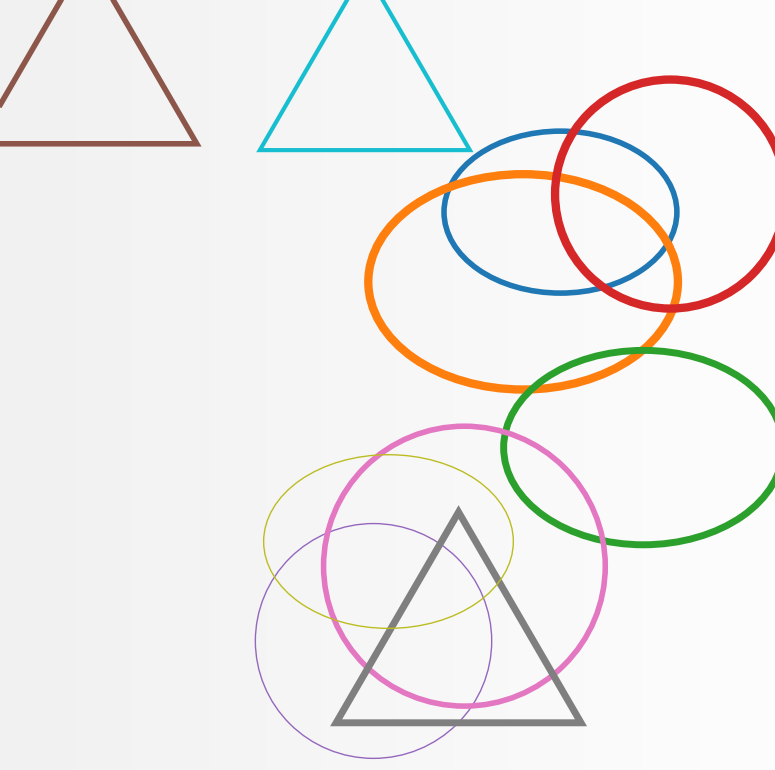[{"shape": "oval", "thickness": 2, "radius": 0.75, "center": [0.723, 0.725]}, {"shape": "oval", "thickness": 3, "radius": 1.0, "center": [0.675, 0.634]}, {"shape": "oval", "thickness": 2.5, "radius": 0.9, "center": [0.83, 0.419]}, {"shape": "circle", "thickness": 3, "radius": 0.74, "center": [0.865, 0.748]}, {"shape": "circle", "thickness": 0.5, "radius": 0.76, "center": [0.482, 0.168]}, {"shape": "triangle", "thickness": 2, "radius": 0.82, "center": [0.112, 0.895]}, {"shape": "circle", "thickness": 2, "radius": 0.91, "center": [0.599, 0.265]}, {"shape": "triangle", "thickness": 2.5, "radius": 0.91, "center": [0.592, 0.153]}, {"shape": "oval", "thickness": 0.5, "radius": 0.81, "center": [0.501, 0.297]}, {"shape": "triangle", "thickness": 1.5, "radius": 0.78, "center": [0.471, 0.883]}]